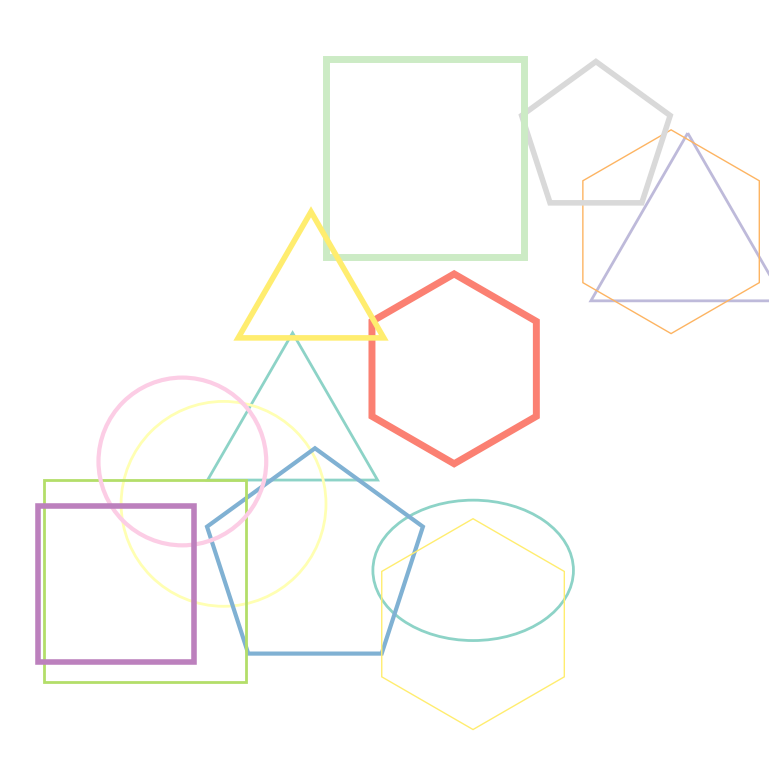[{"shape": "oval", "thickness": 1, "radius": 0.65, "center": [0.615, 0.259]}, {"shape": "triangle", "thickness": 1, "radius": 0.64, "center": [0.38, 0.44]}, {"shape": "circle", "thickness": 1, "radius": 0.67, "center": [0.29, 0.346]}, {"shape": "triangle", "thickness": 1, "radius": 0.73, "center": [0.893, 0.682]}, {"shape": "hexagon", "thickness": 2.5, "radius": 0.62, "center": [0.59, 0.521]}, {"shape": "pentagon", "thickness": 1.5, "radius": 0.74, "center": [0.409, 0.27]}, {"shape": "hexagon", "thickness": 0.5, "radius": 0.66, "center": [0.872, 0.699]}, {"shape": "square", "thickness": 1, "radius": 0.66, "center": [0.188, 0.245]}, {"shape": "circle", "thickness": 1.5, "radius": 0.54, "center": [0.237, 0.401]}, {"shape": "pentagon", "thickness": 2, "radius": 0.51, "center": [0.774, 0.819]}, {"shape": "square", "thickness": 2, "radius": 0.51, "center": [0.151, 0.242]}, {"shape": "square", "thickness": 2.5, "radius": 0.64, "center": [0.551, 0.795]}, {"shape": "triangle", "thickness": 2, "radius": 0.55, "center": [0.404, 0.616]}, {"shape": "hexagon", "thickness": 0.5, "radius": 0.68, "center": [0.614, 0.189]}]